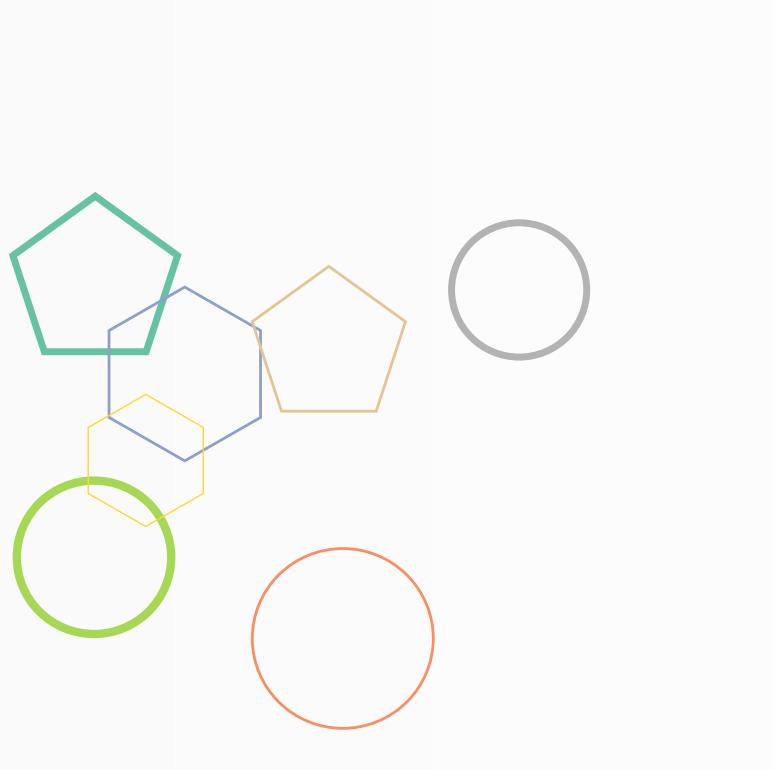[{"shape": "pentagon", "thickness": 2.5, "radius": 0.56, "center": [0.123, 0.634]}, {"shape": "circle", "thickness": 1, "radius": 0.58, "center": [0.442, 0.171]}, {"shape": "hexagon", "thickness": 1, "radius": 0.56, "center": [0.238, 0.514]}, {"shape": "circle", "thickness": 3, "radius": 0.5, "center": [0.121, 0.276]}, {"shape": "hexagon", "thickness": 0.5, "radius": 0.43, "center": [0.188, 0.402]}, {"shape": "pentagon", "thickness": 1, "radius": 0.52, "center": [0.424, 0.55]}, {"shape": "circle", "thickness": 2.5, "radius": 0.44, "center": [0.67, 0.623]}]